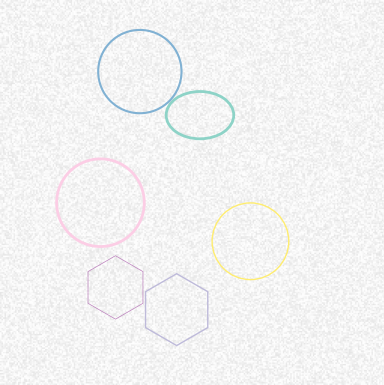[{"shape": "oval", "thickness": 2, "radius": 0.44, "center": [0.519, 0.701]}, {"shape": "hexagon", "thickness": 1, "radius": 0.47, "center": [0.459, 0.196]}, {"shape": "circle", "thickness": 1.5, "radius": 0.54, "center": [0.363, 0.814]}, {"shape": "circle", "thickness": 2, "radius": 0.57, "center": [0.261, 0.473]}, {"shape": "hexagon", "thickness": 0.5, "radius": 0.41, "center": [0.3, 0.253]}, {"shape": "circle", "thickness": 1, "radius": 0.5, "center": [0.651, 0.373]}]